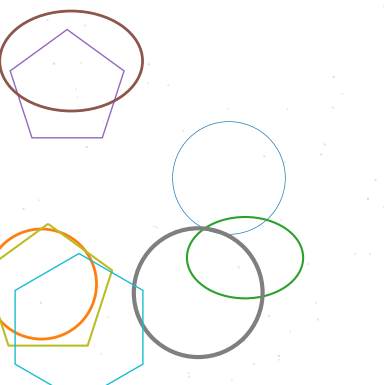[{"shape": "circle", "thickness": 0.5, "radius": 0.73, "center": [0.595, 0.538]}, {"shape": "circle", "thickness": 2, "radius": 0.71, "center": [0.108, 0.262]}, {"shape": "oval", "thickness": 1.5, "radius": 0.75, "center": [0.636, 0.331]}, {"shape": "pentagon", "thickness": 1, "radius": 0.78, "center": [0.174, 0.768]}, {"shape": "oval", "thickness": 2, "radius": 0.93, "center": [0.185, 0.841]}, {"shape": "circle", "thickness": 3, "radius": 0.84, "center": [0.515, 0.24]}, {"shape": "pentagon", "thickness": 1.5, "radius": 0.87, "center": [0.125, 0.244]}, {"shape": "hexagon", "thickness": 1, "radius": 0.96, "center": [0.205, 0.15]}]